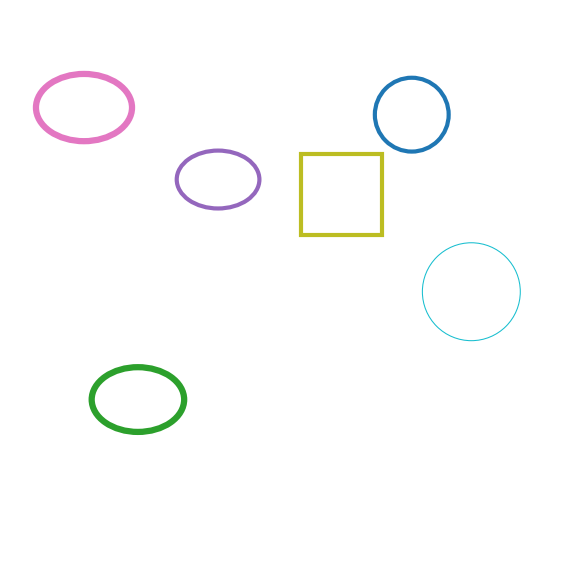[{"shape": "circle", "thickness": 2, "radius": 0.32, "center": [0.713, 0.801]}, {"shape": "oval", "thickness": 3, "radius": 0.4, "center": [0.239, 0.307]}, {"shape": "oval", "thickness": 2, "radius": 0.36, "center": [0.378, 0.688]}, {"shape": "oval", "thickness": 3, "radius": 0.42, "center": [0.145, 0.813]}, {"shape": "square", "thickness": 2, "radius": 0.35, "center": [0.592, 0.663]}, {"shape": "circle", "thickness": 0.5, "radius": 0.42, "center": [0.816, 0.494]}]